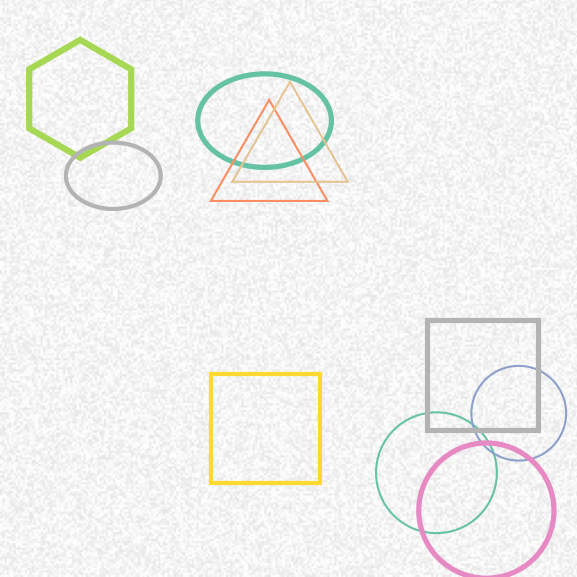[{"shape": "circle", "thickness": 1, "radius": 0.52, "center": [0.756, 0.181]}, {"shape": "oval", "thickness": 2.5, "radius": 0.58, "center": [0.458, 0.79]}, {"shape": "triangle", "thickness": 1, "radius": 0.58, "center": [0.466, 0.71]}, {"shape": "circle", "thickness": 1, "radius": 0.41, "center": [0.898, 0.284]}, {"shape": "circle", "thickness": 2.5, "radius": 0.59, "center": [0.842, 0.115]}, {"shape": "hexagon", "thickness": 3, "radius": 0.51, "center": [0.139, 0.828]}, {"shape": "square", "thickness": 2, "radius": 0.47, "center": [0.46, 0.258]}, {"shape": "triangle", "thickness": 1, "radius": 0.58, "center": [0.502, 0.742]}, {"shape": "oval", "thickness": 2, "radius": 0.41, "center": [0.196, 0.695]}, {"shape": "square", "thickness": 2.5, "radius": 0.48, "center": [0.835, 0.35]}]